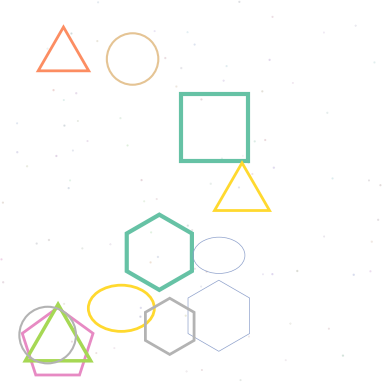[{"shape": "hexagon", "thickness": 3, "radius": 0.49, "center": [0.414, 0.345]}, {"shape": "square", "thickness": 3, "radius": 0.43, "center": [0.558, 0.668]}, {"shape": "triangle", "thickness": 2, "radius": 0.38, "center": [0.165, 0.854]}, {"shape": "oval", "thickness": 0.5, "radius": 0.34, "center": [0.569, 0.337]}, {"shape": "hexagon", "thickness": 0.5, "radius": 0.46, "center": [0.568, 0.18]}, {"shape": "pentagon", "thickness": 2, "radius": 0.48, "center": [0.15, 0.104]}, {"shape": "triangle", "thickness": 2.5, "radius": 0.49, "center": [0.151, 0.112]}, {"shape": "triangle", "thickness": 2, "radius": 0.41, "center": [0.629, 0.494]}, {"shape": "oval", "thickness": 2, "radius": 0.43, "center": [0.315, 0.199]}, {"shape": "circle", "thickness": 1.5, "radius": 0.33, "center": [0.344, 0.847]}, {"shape": "hexagon", "thickness": 2, "radius": 0.36, "center": [0.441, 0.152]}, {"shape": "circle", "thickness": 1.5, "radius": 0.37, "center": [0.124, 0.13]}]